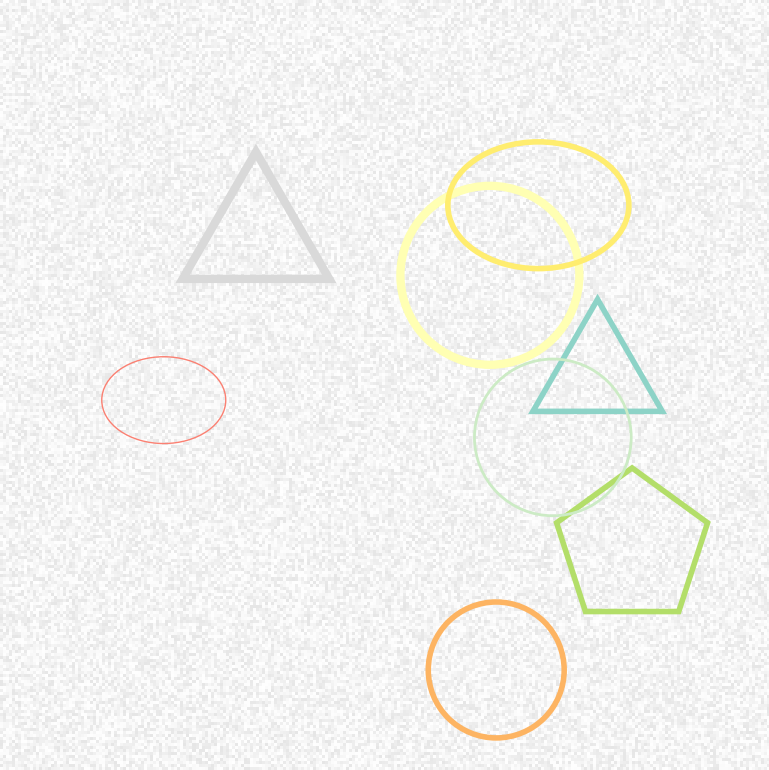[{"shape": "triangle", "thickness": 2, "radius": 0.48, "center": [0.776, 0.514]}, {"shape": "circle", "thickness": 3, "radius": 0.58, "center": [0.636, 0.642]}, {"shape": "oval", "thickness": 0.5, "radius": 0.4, "center": [0.213, 0.48]}, {"shape": "circle", "thickness": 2, "radius": 0.44, "center": [0.644, 0.13]}, {"shape": "pentagon", "thickness": 2, "radius": 0.52, "center": [0.821, 0.289]}, {"shape": "triangle", "thickness": 3, "radius": 0.55, "center": [0.332, 0.693]}, {"shape": "circle", "thickness": 1, "radius": 0.51, "center": [0.718, 0.432]}, {"shape": "oval", "thickness": 2, "radius": 0.59, "center": [0.699, 0.733]}]